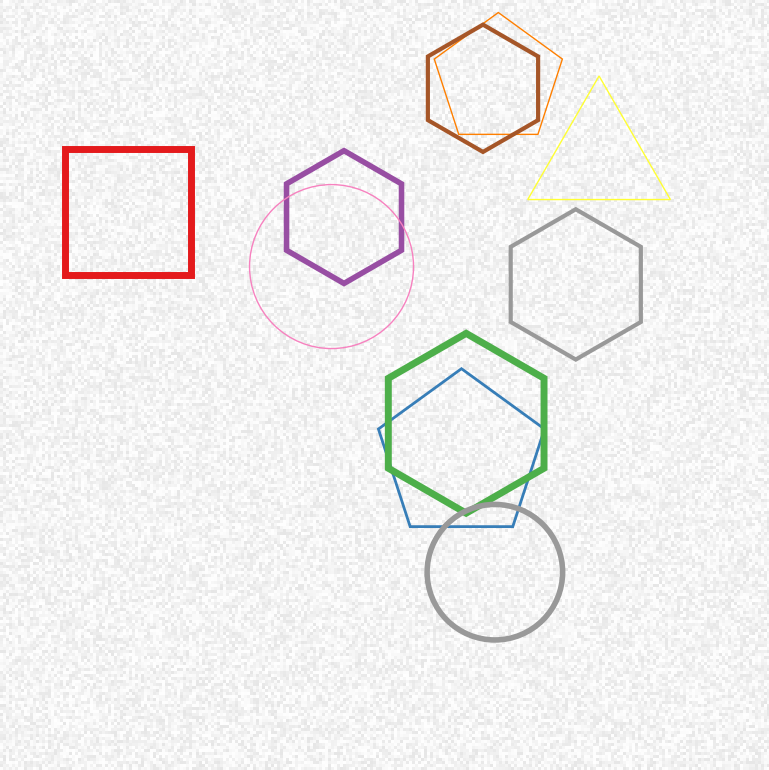[{"shape": "square", "thickness": 2.5, "radius": 0.41, "center": [0.166, 0.724]}, {"shape": "pentagon", "thickness": 1, "radius": 0.57, "center": [0.599, 0.408]}, {"shape": "hexagon", "thickness": 2.5, "radius": 0.58, "center": [0.605, 0.45]}, {"shape": "hexagon", "thickness": 2, "radius": 0.43, "center": [0.447, 0.718]}, {"shape": "pentagon", "thickness": 0.5, "radius": 0.44, "center": [0.647, 0.896]}, {"shape": "triangle", "thickness": 0.5, "radius": 0.53, "center": [0.778, 0.794]}, {"shape": "hexagon", "thickness": 1.5, "radius": 0.41, "center": [0.627, 0.885]}, {"shape": "circle", "thickness": 0.5, "radius": 0.53, "center": [0.431, 0.654]}, {"shape": "circle", "thickness": 2, "radius": 0.44, "center": [0.643, 0.257]}, {"shape": "hexagon", "thickness": 1.5, "radius": 0.49, "center": [0.748, 0.631]}]